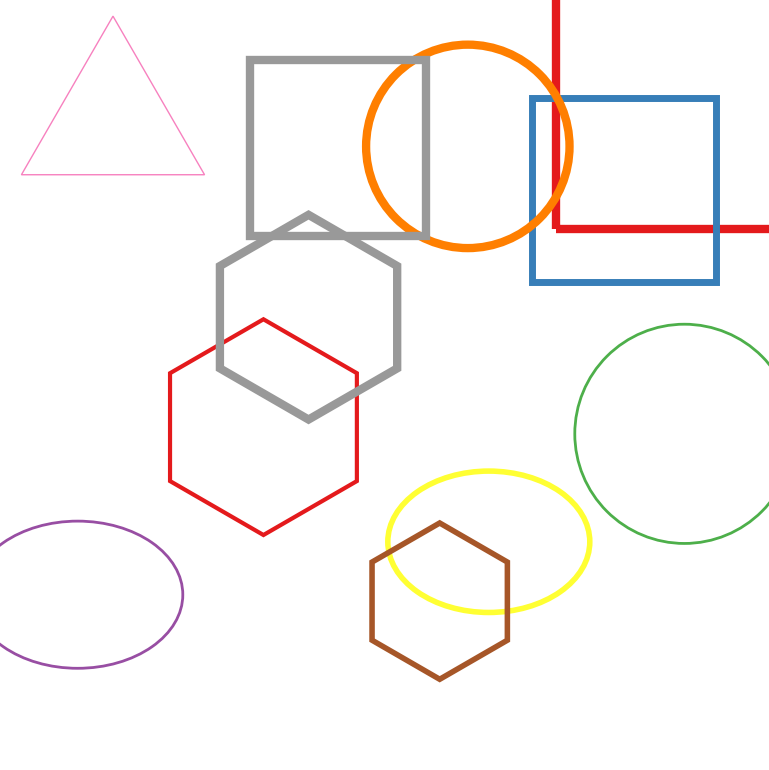[{"shape": "hexagon", "thickness": 1.5, "radius": 0.7, "center": [0.342, 0.445]}, {"shape": "square", "thickness": 3, "radius": 0.75, "center": [0.871, 0.852]}, {"shape": "square", "thickness": 2.5, "radius": 0.6, "center": [0.81, 0.753]}, {"shape": "circle", "thickness": 1, "radius": 0.71, "center": [0.889, 0.437]}, {"shape": "oval", "thickness": 1, "radius": 0.68, "center": [0.101, 0.228]}, {"shape": "circle", "thickness": 3, "radius": 0.66, "center": [0.608, 0.81]}, {"shape": "oval", "thickness": 2, "radius": 0.66, "center": [0.635, 0.296]}, {"shape": "hexagon", "thickness": 2, "radius": 0.51, "center": [0.571, 0.219]}, {"shape": "triangle", "thickness": 0.5, "radius": 0.69, "center": [0.147, 0.842]}, {"shape": "hexagon", "thickness": 3, "radius": 0.66, "center": [0.401, 0.588]}, {"shape": "square", "thickness": 3, "radius": 0.57, "center": [0.439, 0.808]}]